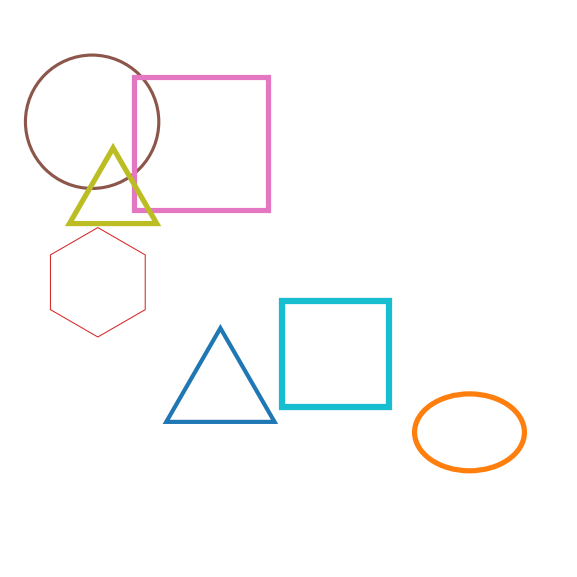[{"shape": "triangle", "thickness": 2, "radius": 0.54, "center": [0.382, 0.323]}, {"shape": "oval", "thickness": 2.5, "radius": 0.48, "center": [0.813, 0.251]}, {"shape": "hexagon", "thickness": 0.5, "radius": 0.47, "center": [0.169, 0.51]}, {"shape": "circle", "thickness": 1.5, "radius": 0.58, "center": [0.16, 0.788]}, {"shape": "square", "thickness": 2.5, "radius": 0.58, "center": [0.348, 0.75]}, {"shape": "triangle", "thickness": 2.5, "radius": 0.44, "center": [0.196, 0.656]}, {"shape": "square", "thickness": 3, "radius": 0.46, "center": [0.581, 0.386]}]